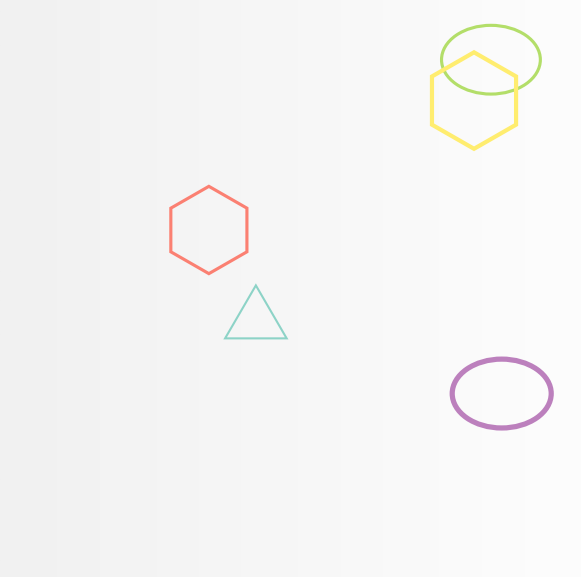[{"shape": "triangle", "thickness": 1, "radius": 0.31, "center": [0.44, 0.444]}, {"shape": "hexagon", "thickness": 1.5, "radius": 0.38, "center": [0.359, 0.601]}, {"shape": "oval", "thickness": 1.5, "radius": 0.43, "center": [0.845, 0.896]}, {"shape": "oval", "thickness": 2.5, "radius": 0.43, "center": [0.863, 0.318]}, {"shape": "hexagon", "thickness": 2, "radius": 0.42, "center": [0.816, 0.825]}]